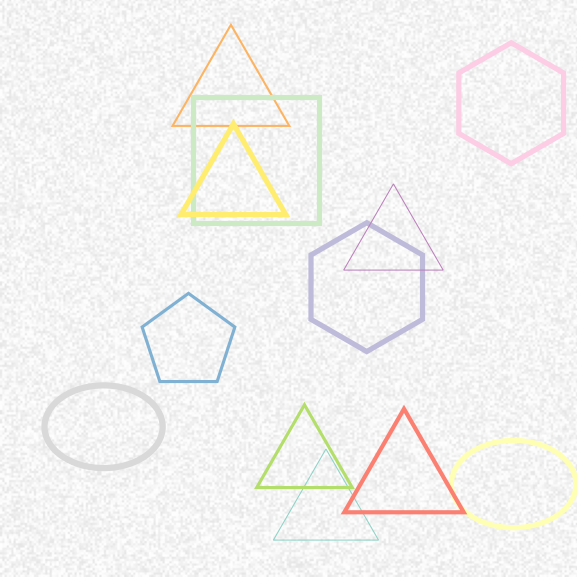[{"shape": "triangle", "thickness": 0.5, "radius": 0.53, "center": [0.564, 0.116]}, {"shape": "oval", "thickness": 2.5, "radius": 0.54, "center": [0.889, 0.161]}, {"shape": "hexagon", "thickness": 2.5, "radius": 0.56, "center": [0.635, 0.502]}, {"shape": "triangle", "thickness": 2, "radius": 0.6, "center": [0.7, 0.172]}, {"shape": "pentagon", "thickness": 1.5, "radius": 0.42, "center": [0.326, 0.407]}, {"shape": "triangle", "thickness": 1, "radius": 0.58, "center": [0.4, 0.839]}, {"shape": "triangle", "thickness": 1.5, "radius": 0.48, "center": [0.527, 0.203]}, {"shape": "hexagon", "thickness": 2.5, "radius": 0.52, "center": [0.885, 0.82]}, {"shape": "oval", "thickness": 3, "radius": 0.51, "center": [0.179, 0.26]}, {"shape": "triangle", "thickness": 0.5, "radius": 0.5, "center": [0.681, 0.581]}, {"shape": "square", "thickness": 2.5, "radius": 0.55, "center": [0.444, 0.722]}, {"shape": "triangle", "thickness": 2.5, "radius": 0.52, "center": [0.404, 0.68]}]